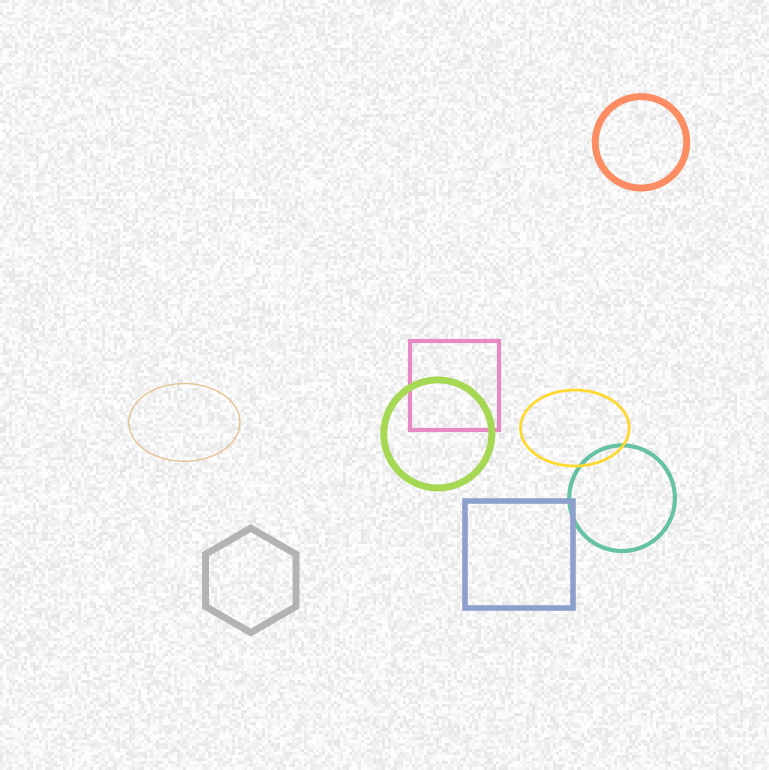[{"shape": "circle", "thickness": 1.5, "radius": 0.34, "center": [0.808, 0.353]}, {"shape": "circle", "thickness": 2.5, "radius": 0.3, "center": [0.832, 0.815]}, {"shape": "square", "thickness": 2, "radius": 0.35, "center": [0.674, 0.28]}, {"shape": "square", "thickness": 1.5, "radius": 0.29, "center": [0.59, 0.499]}, {"shape": "circle", "thickness": 2.5, "radius": 0.35, "center": [0.569, 0.436]}, {"shape": "oval", "thickness": 1, "radius": 0.35, "center": [0.747, 0.444]}, {"shape": "oval", "thickness": 0.5, "radius": 0.36, "center": [0.239, 0.451]}, {"shape": "hexagon", "thickness": 2.5, "radius": 0.34, "center": [0.326, 0.246]}]